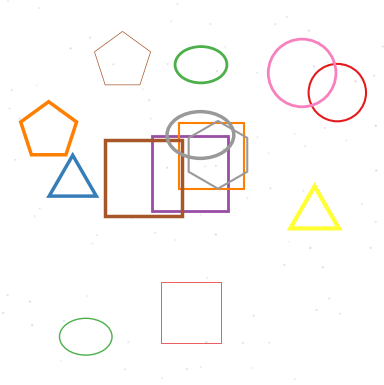[{"shape": "square", "thickness": 0.5, "radius": 0.39, "center": [0.496, 0.188]}, {"shape": "circle", "thickness": 1.5, "radius": 0.37, "center": [0.876, 0.76]}, {"shape": "triangle", "thickness": 2.5, "radius": 0.35, "center": [0.189, 0.526]}, {"shape": "oval", "thickness": 1, "radius": 0.34, "center": [0.223, 0.125]}, {"shape": "oval", "thickness": 2, "radius": 0.34, "center": [0.522, 0.832]}, {"shape": "square", "thickness": 2, "radius": 0.49, "center": [0.493, 0.55]}, {"shape": "pentagon", "thickness": 2.5, "radius": 0.38, "center": [0.126, 0.66]}, {"shape": "square", "thickness": 1.5, "radius": 0.43, "center": [0.549, 0.595]}, {"shape": "triangle", "thickness": 3, "radius": 0.36, "center": [0.817, 0.443]}, {"shape": "pentagon", "thickness": 0.5, "radius": 0.38, "center": [0.318, 0.842]}, {"shape": "square", "thickness": 2.5, "radius": 0.5, "center": [0.373, 0.537]}, {"shape": "circle", "thickness": 2, "radius": 0.44, "center": [0.785, 0.811]}, {"shape": "hexagon", "thickness": 1.5, "radius": 0.44, "center": [0.566, 0.598]}, {"shape": "oval", "thickness": 2.5, "radius": 0.43, "center": [0.521, 0.649]}]